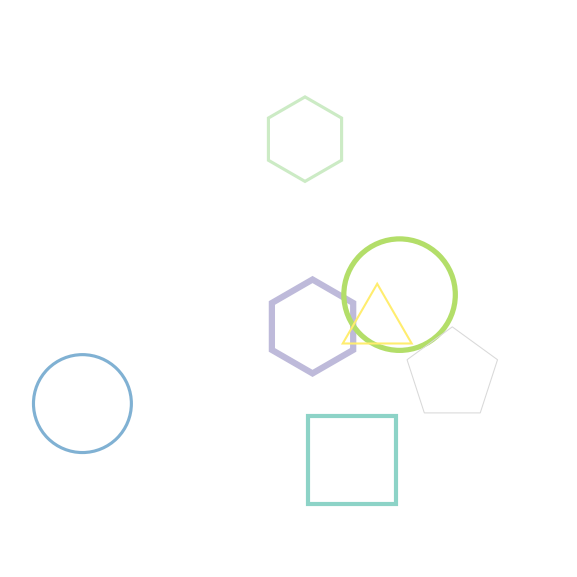[{"shape": "square", "thickness": 2, "radius": 0.38, "center": [0.609, 0.202]}, {"shape": "hexagon", "thickness": 3, "radius": 0.41, "center": [0.541, 0.434]}, {"shape": "circle", "thickness": 1.5, "radius": 0.42, "center": [0.143, 0.3]}, {"shape": "circle", "thickness": 2.5, "radius": 0.48, "center": [0.692, 0.489]}, {"shape": "pentagon", "thickness": 0.5, "radius": 0.41, "center": [0.783, 0.351]}, {"shape": "hexagon", "thickness": 1.5, "radius": 0.37, "center": [0.528, 0.758]}, {"shape": "triangle", "thickness": 1, "radius": 0.34, "center": [0.653, 0.439]}]